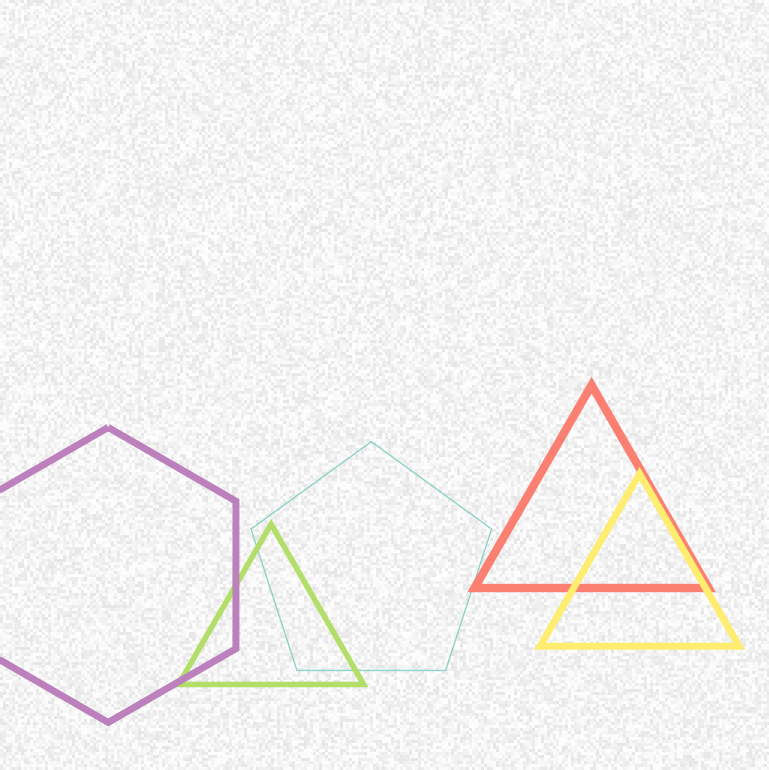[{"shape": "pentagon", "thickness": 0.5, "radius": 0.82, "center": [0.482, 0.262]}, {"shape": "triangle", "thickness": 3, "radius": 0.88, "center": [0.768, 0.324]}, {"shape": "triangle", "thickness": 2, "radius": 0.69, "center": [0.352, 0.18]}, {"shape": "hexagon", "thickness": 2.5, "radius": 0.96, "center": [0.141, 0.253]}, {"shape": "triangle", "thickness": 2.5, "radius": 0.75, "center": [0.831, 0.235]}]